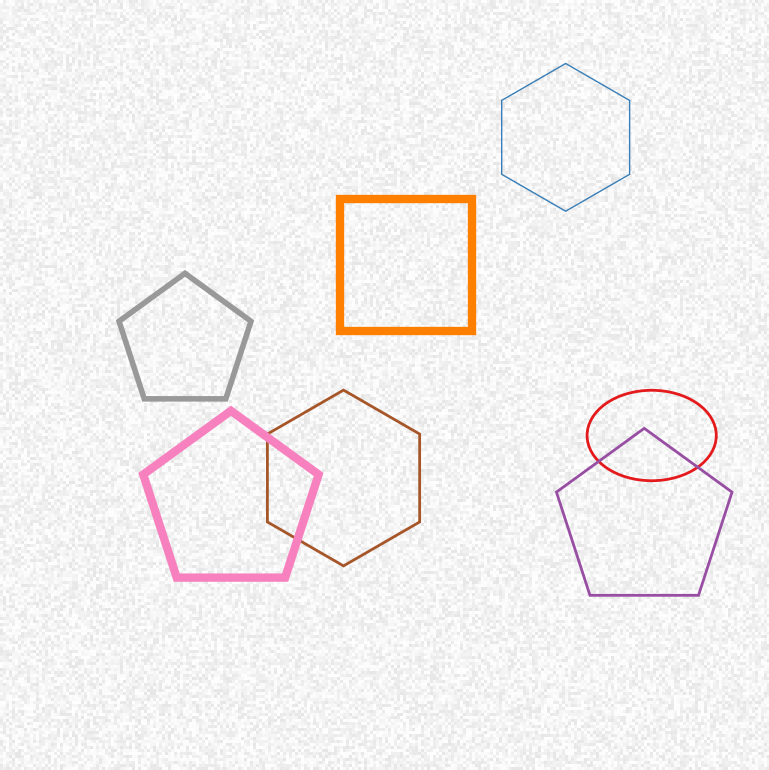[{"shape": "oval", "thickness": 1, "radius": 0.42, "center": [0.846, 0.434]}, {"shape": "hexagon", "thickness": 0.5, "radius": 0.48, "center": [0.735, 0.822]}, {"shape": "pentagon", "thickness": 1, "radius": 0.6, "center": [0.837, 0.324]}, {"shape": "square", "thickness": 3, "radius": 0.43, "center": [0.528, 0.656]}, {"shape": "hexagon", "thickness": 1, "radius": 0.57, "center": [0.446, 0.379]}, {"shape": "pentagon", "thickness": 3, "radius": 0.6, "center": [0.3, 0.347]}, {"shape": "pentagon", "thickness": 2, "radius": 0.45, "center": [0.24, 0.555]}]